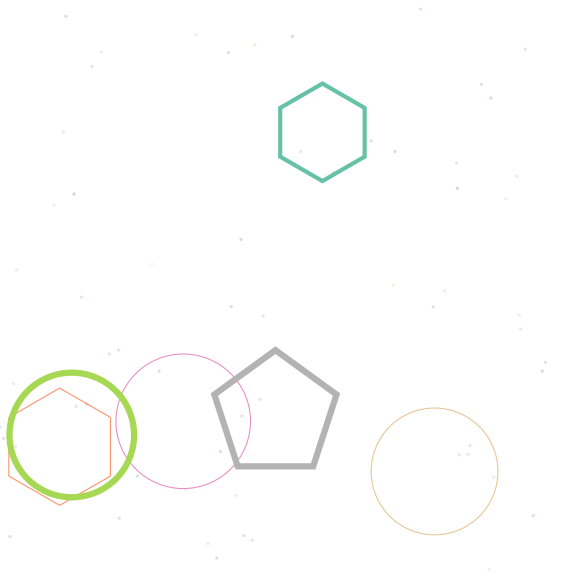[{"shape": "hexagon", "thickness": 2, "radius": 0.42, "center": [0.558, 0.77]}, {"shape": "hexagon", "thickness": 0.5, "radius": 0.51, "center": [0.103, 0.226]}, {"shape": "circle", "thickness": 0.5, "radius": 0.58, "center": [0.317, 0.27]}, {"shape": "circle", "thickness": 3, "radius": 0.54, "center": [0.124, 0.246]}, {"shape": "circle", "thickness": 0.5, "radius": 0.55, "center": [0.752, 0.183]}, {"shape": "pentagon", "thickness": 3, "radius": 0.56, "center": [0.477, 0.282]}]